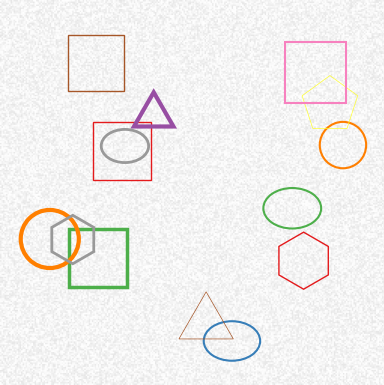[{"shape": "hexagon", "thickness": 1, "radius": 0.37, "center": [0.789, 0.323]}, {"shape": "square", "thickness": 1, "radius": 0.37, "center": [0.317, 0.608]}, {"shape": "oval", "thickness": 1.5, "radius": 0.37, "center": [0.602, 0.114]}, {"shape": "square", "thickness": 2.5, "radius": 0.38, "center": [0.254, 0.33]}, {"shape": "oval", "thickness": 1.5, "radius": 0.38, "center": [0.759, 0.459]}, {"shape": "triangle", "thickness": 3, "radius": 0.3, "center": [0.399, 0.701]}, {"shape": "circle", "thickness": 1.5, "radius": 0.3, "center": [0.891, 0.623]}, {"shape": "circle", "thickness": 3, "radius": 0.38, "center": [0.129, 0.379]}, {"shape": "pentagon", "thickness": 0.5, "radius": 0.38, "center": [0.857, 0.728]}, {"shape": "square", "thickness": 1, "radius": 0.36, "center": [0.25, 0.837]}, {"shape": "triangle", "thickness": 0.5, "radius": 0.41, "center": [0.535, 0.16]}, {"shape": "square", "thickness": 1.5, "radius": 0.39, "center": [0.82, 0.812]}, {"shape": "oval", "thickness": 2, "radius": 0.31, "center": [0.324, 0.621]}, {"shape": "hexagon", "thickness": 2, "radius": 0.31, "center": [0.189, 0.378]}]